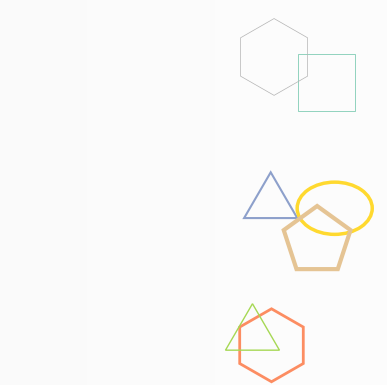[{"shape": "square", "thickness": 0.5, "radius": 0.37, "center": [0.843, 0.785]}, {"shape": "hexagon", "thickness": 2, "radius": 0.47, "center": [0.701, 0.103]}, {"shape": "triangle", "thickness": 1.5, "radius": 0.4, "center": [0.699, 0.473]}, {"shape": "triangle", "thickness": 1, "radius": 0.4, "center": [0.652, 0.131]}, {"shape": "oval", "thickness": 2.5, "radius": 0.48, "center": [0.864, 0.459]}, {"shape": "pentagon", "thickness": 3, "radius": 0.45, "center": [0.818, 0.374]}, {"shape": "hexagon", "thickness": 0.5, "radius": 0.5, "center": [0.707, 0.852]}]